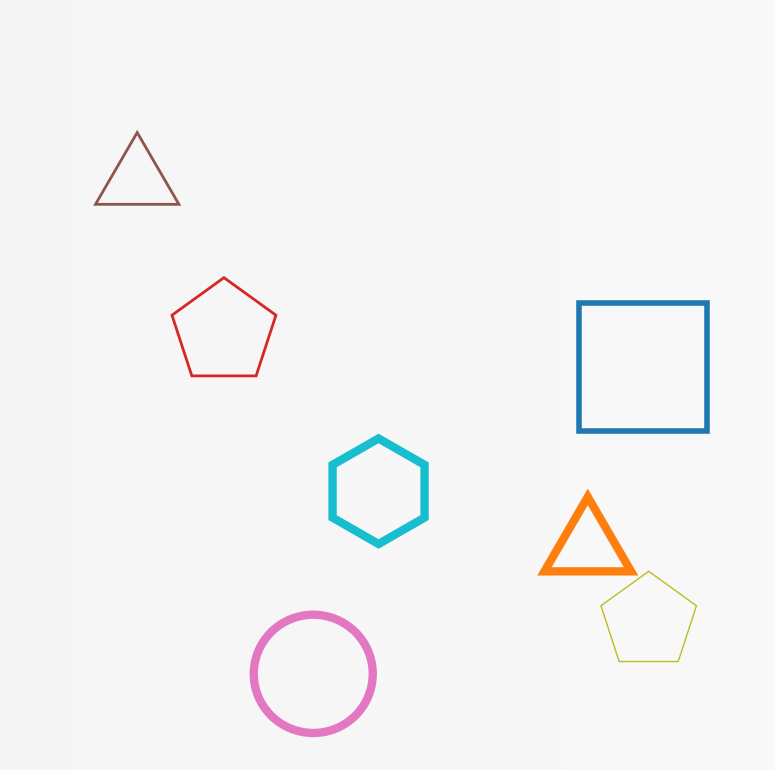[{"shape": "square", "thickness": 2, "radius": 0.41, "center": [0.829, 0.523]}, {"shape": "triangle", "thickness": 3, "radius": 0.32, "center": [0.758, 0.29]}, {"shape": "pentagon", "thickness": 1, "radius": 0.35, "center": [0.289, 0.569]}, {"shape": "triangle", "thickness": 1, "radius": 0.31, "center": [0.177, 0.766]}, {"shape": "circle", "thickness": 3, "radius": 0.38, "center": [0.404, 0.125]}, {"shape": "pentagon", "thickness": 0.5, "radius": 0.32, "center": [0.837, 0.193]}, {"shape": "hexagon", "thickness": 3, "radius": 0.34, "center": [0.488, 0.362]}]